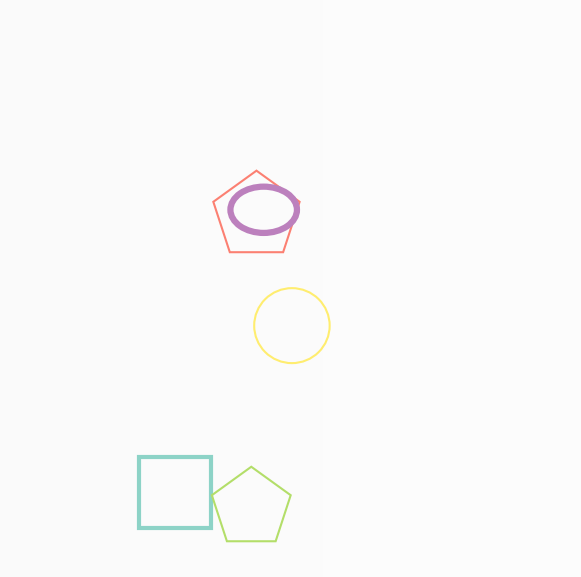[{"shape": "square", "thickness": 2, "radius": 0.31, "center": [0.301, 0.146]}, {"shape": "pentagon", "thickness": 1, "radius": 0.39, "center": [0.441, 0.626]}, {"shape": "pentagon", "thickness": 1, "radius": 0.36, "center": [0.432, 0.12]}, {"shape": "oval", "thickness": 3, "radius": 0.29, "center": [0.454, 0.636]}, {"shape": "circle", "thickness": 1, "radius": 0.32, "center": [0.502, 0.435]}]